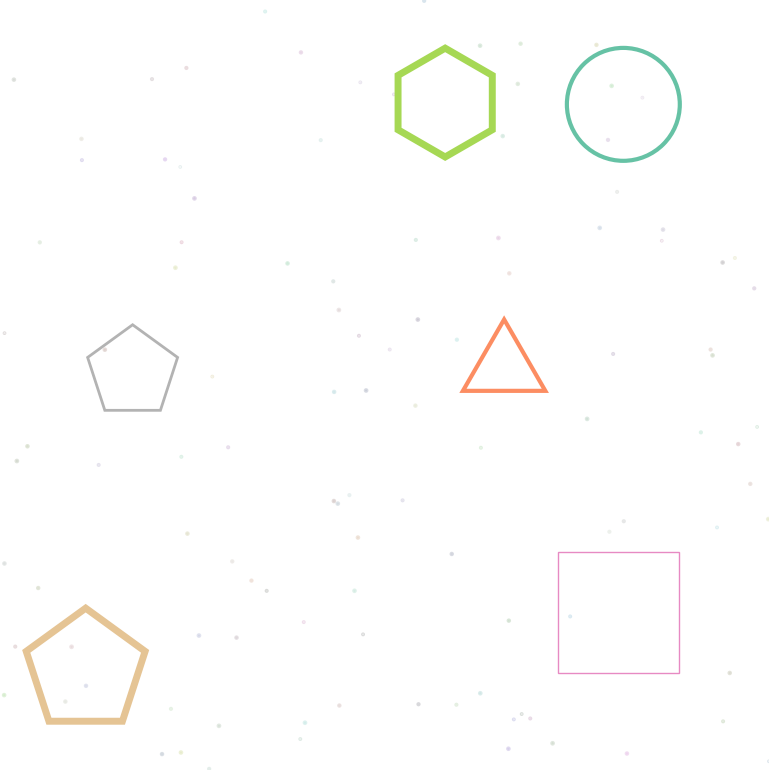[{"shape": "circle", "thickness": 1.5, "radius": 0.37, "center": [0.81, 0.864]}, {"shape": "triangle", "thickness": 1.5, "radius": 0.31, "center": [0.655, 0.523]}, {"shape": "square", "thickness": 0.5, "radius": 0.39, "center": [0.804, 0.204]}, {"shape": "hexagon", "thickness": 2.5, "radius": 0.35, "center": [0.578, 0.867]}, {"shape": "pentagon", "thickness": 2.5, "radius": 0.41, "center": [0.111, 0.129]}, {"shape": "pentagon", "thickness": 1, "radius": 0.31, "center": [0.172, 0.517]}]